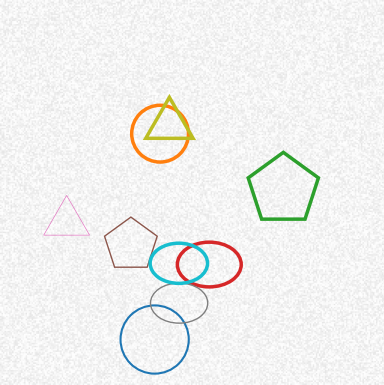[{"shape": "circle", "thickness": 1.5, "radius": 0.44, "center": [0.402, 0.118]}, {"shape": "circle", "thickness": 2.5, "radius": 0.37, "center": [0.416, 0.653]}, {"shape": "pentagon", "thickness": 2.5, "radius": 0.48, "center": [0.736, 0.508]}, {"shape": "oval", "thickness": 2.5, "radius": 0.41, "center": [0.544, 0.313]}, {"shape": "pentagon", "thickness": 1, "radius": 0.36, "center": [0.34, 0.364]}, {"shape": "triangle", "thickness": 0.5, "radius": 0.34, "center": [0.173, 0.424]}, {"shape": "oval", "thickness": 1, "radius": 0.37, "center": [0.465, 0.213]}, {"shape": "triangle", "thickness": 2.5, "radius": 0.35, "center": [0.44, 0.676]}, {"shape": "oval", "thickness": 2.5, "radius": 0.37, "center": [0.465, 0.316]}]